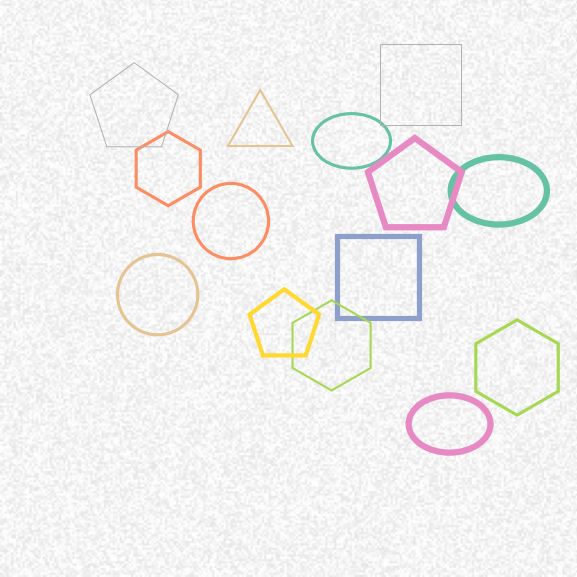[{"shape": "oval", "thickness": 1.5, "radius": 0.34, "center": [0.609, 0.755]}, {"shape": "oval", "thickness": 3, "radius": 0.42, "center": [0.864, 0.669]}, {"shape": "circle", "thickness": 1.5, "radius": 0.33, "center": [0.4, 0.616]}, {"shape": "hexagon", "thickness": 1.5, "radius": 0.32, "center": [0.291, 0.707]}, {"shape": "square", "thickness": 2.5, "radius": 0.35, "center": [0.654, 0.519]}, {"shape": "pentagon", "thickness": 3, "radius": 0.43, "center": [0.718, 0.675]}, {"shape": "oval", "thickness": 3, "radius": 0.35, "center": [0.778, 0.265]}, {"shape": "hexagon", "thickness": 1, "radius": 0.39, "center": [0.574, 0.401]}, {"shape": "hexagon", "thickness": 1.5, "radius": 0.41, "center": [0.895, 0.363]}, {"shape": "pentagon", "thickness": 2, "radius": 0.32, "center": [0.492, 0.435]}, {"shape": "circle", "thickness": 1.5, "radius": 0.35, "center": [0.273, 0.489]}, {"shape": "triangle", "thickness": 1, "radius": 0.32, "center": [0.451, 0.779]}, {"shape": "square", "thickness": 0.5, "radius": 0.35, "center": [0.728, 0.853]}, {"shape": "pentagon", "thickness": 0.5, "radius": 0.4, "center": [0.232, 0.81]}]